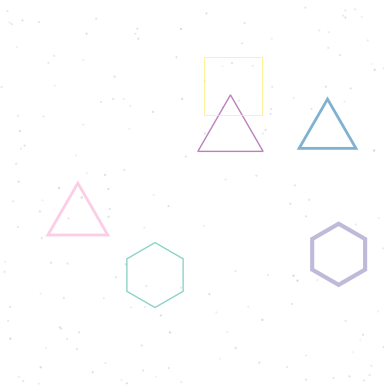[{"shape": "hexagon", "thickness": 1, "radius": 0.42, "center": [0.403, 0.286]}, {"shape": "hexagon", "thickness": 3, "radius": 0.4, "center": [0.88, 0.339]}, {"shape": "triangle", "thickness": 2, "radius": 0.43, "center": [0.851, 0.657]}, {"shape": "triangle", "thickness": 2, "radius": 0.45, "center": [0.202, 0.434]}, {"shape": "triangle", "thickness": 1, "radius": 0.49, "center": [0.599, 0.656]}, {"shape": "square", "thickness": 0.5, "radius": 0.38, "center": [0.606, 0.777]}]